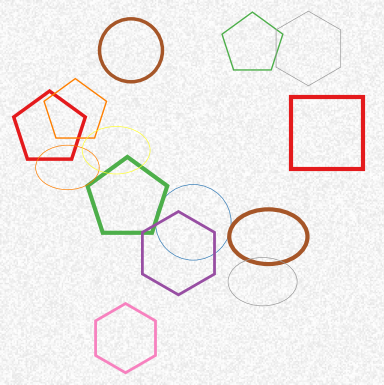[{"shape": "square", "thickness": 3, "radius": 0.47, "center": [0.849, 0.654]}, {"shape": "pentagon", "thickness": 2.5, "radius": 0.49, "center": [0.129, 0.666]}, {"shape": "circle", "thickness": 0.5, "radius": 0.49, "center": [0.502, 0.423]}, {"shape": "pentagon", "thickness": 3, "radius": 0.54, "center": [0.331, 0.483]}, {"shape": "pentagon", "thickness": 1, "radius": 0.42, "center": [0.656, 0.885]}, {"shape": "hexagon", "thickness": 2, "radius": 0.54, "center": [0.464, 0.342]}, {"shape": "oval", "thickness": 0.5, "radius": 0.41, "center": [0.175, 0.565]}, {"shape": "pentagon", "thickness": 1, "radius": 0.43, "center": [0.196, 0.71]}, {"shape": "oval", "thickness": 0.5, "radius": 0.44, "center": [0.302, 0.61]}, {"shape": "circle", "thickness": 2.5, "radius": 0.41, "center": [0.34, 0.869]}, {"shape": "oval", "thickness": 3, "radius": 0.51, "center": [0.697, 0.385]}, {"shape": "hexagon", "thickness": 2, "radius": 0.45, "center": [0.326, 0.122]}, {"shape": "oval", "thickness": 0.5, "radius": 0.45, "center": [0.682, 0.268]}, {"shape": "hexagon", "thickness": 0.5, "radius": 0.48, "center": [0.801, 0.874]}]